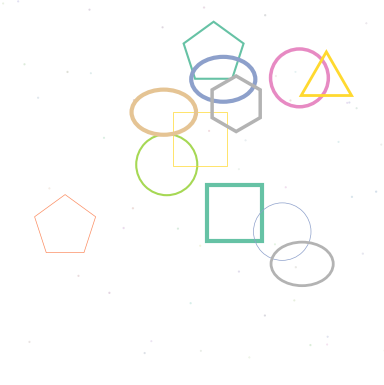[{"shape": "pentagon", "thickness": 1.5, "radius": 0.41, "center": [0.555, 0.862]}, {"shape": "square", "thickness": 3, "radius": 0.36, "center": [0.61, 0.447]}, {"shape": "pentagon", "thickness": 0.5, "radius": 0.42, "center": [0.169, 0.411]}, {"shape": "circle", "thickness": 0.5, "radius": 0.37, "center": [0.733, 0.398]}, {"shape": "oval", "thickness": 3, "radius": 0.42, "center": [0.58, 0.794]}, {"shape": "circle", "thickness": 2.5, "radius": 0.38, "center": [0.778, 0.798]}, {"shape": "circle", "thickness": 1.5, "radius": 0.4, "center": [0.433, 0.572]}, {"shape": "triangle", "thickness": 2, "radius": 0.38, "center": [0.848, 0.79]}, {"shape": "square", "thickness": 0.5, "radius": 0.35, "center": [0.519, 0.639]}, {"shape": "oval", "thickness": 3, "radius": 0.42, "center": [0.425, 0.709]}, {"shape": "oval", "thickness": 2, "radius": 0.4, "center": [0.785, 0.315]}, {"shape": "hexagon", "thickness": 2.5, "radius": 0.36, "center": [0.613, 0.731]}]